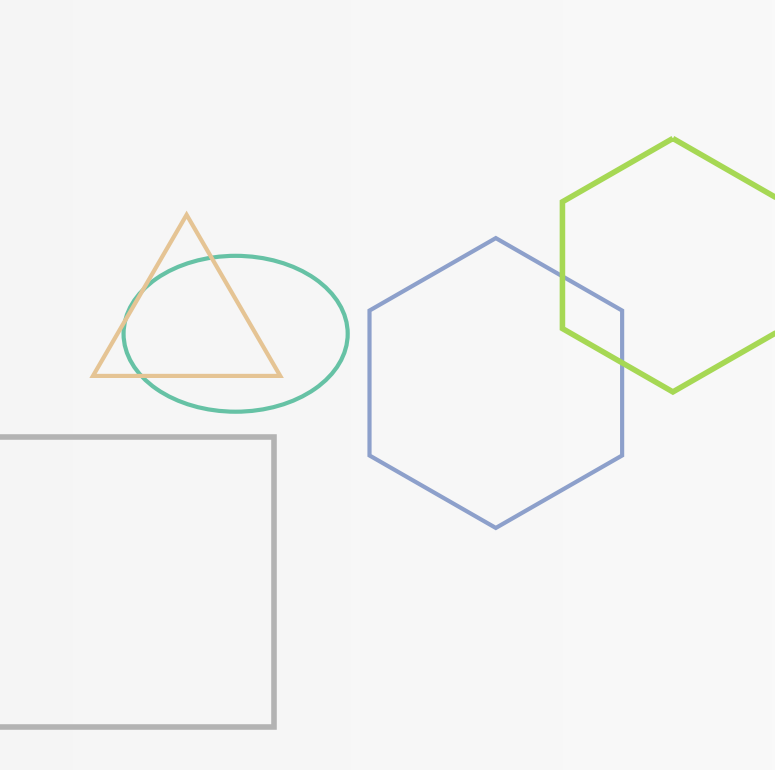[{"shape": "oval", "thickness": 1.5, "radius": 0.72, "center": [0.304, 0.567]}, {"shape": "hexagon", "thickness": 1.5, "radius": 0.94, "center": [0.64, 0.503]}, {"shape": "hexagon", "thickness": 2, "radius": 0.82, "center": [0.868, 0.656]}, {"shape": "triangle", "thickness": 1.5, "radius": 0.7, "center": [0.241, 0.582]}, {"shape": "square", "thickness": 2, "radius": 0.94, "center": [0.165, 0.244]}]